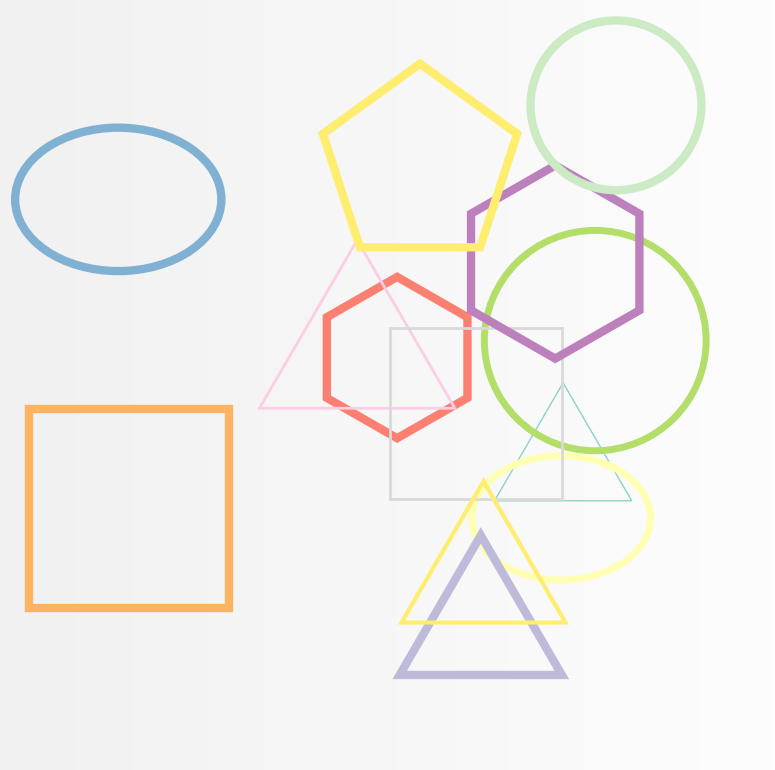[{"shape": "triangle", "thickness": 0.5, "radius": 0.51, "center": [0.727, 0.401]}, {"shape": "oval", "thickness": 2.5, "radius": 0.58, "center": [0.724, 0.327]}, {"shape": "triangle", "thickness": 3, "radius": 0.6, "center": [0.62, 0.184]}, {"shape": "hexagon", "thickness": 3, "radius": 0.52, "center": [0.512, 0.536]}, {"shape": "oval", "thickness": 3, "radius": 0.67, "center": [0.153, 0.741]}, {"shape": "square", "thickness": 3, "radius": 0.65, "center": [0.166, 0.339]}, {"shape": "circle", "thickness": 2.5, "radius": 0.72, "center": [0.768, 0.558]}, {"shape": "triangle", "thickness": 1, "radius": 0.73, "center": [0.461, 0.543]}, {"shape": "square", "thickness": 1, "radius": 0.56, "center": [0.615, 0.463]}, {"shape": "hexagon", "thickness": 3, "radius": 0.63, "center": [0.716, 0.66]}, {"shape": "circle", "thickness": 3, "radius": 0.55, "center": [0.795, 0.863]}, {"shape": "pentagon", "thickness": 3, "radius": 0.66, "center": [0.542, 0.785]}, {"shape": "triangle", "thickness": 1.5, "radius": 0.61, "center": [0.624, 0.253]}]